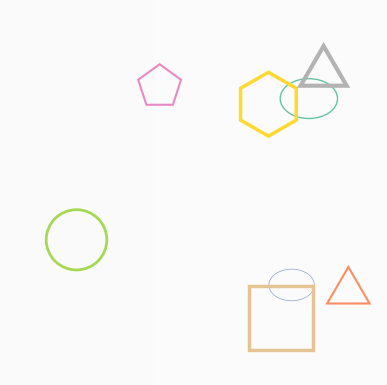[{"shape": "oval", "thickness": 1, "radius": 0.37, "center": [0.797, 0.744]}, {"shape": "triangle", "thickness": 1.5, "radius": 0.32, "center": [0.899, 0.243]}, {"shape": "oval", "thickness": 0.5, "radius": 0.29, "center": [0.753, 0.26]}, {"shape": "pentagon", "thickness": 1.5, "radius": 0.29, "center": [0.412, 0.775]}, {"shape": "circle", "thickness": 2, "radius": 0.39, "center": [0.197, 0.377]}, {"shape": "hexagon", "thickness": 2.5, "radius": 0.41, "center": [0.693, 0.729]}, {"shape": "square", "thickness": 2.5, "radius": 0.41, "center": [0.725, 0.174]}, {"shape": "triangle", "thickness": 3, "radius": 0.34, "center": [0.835, 0.812]}]